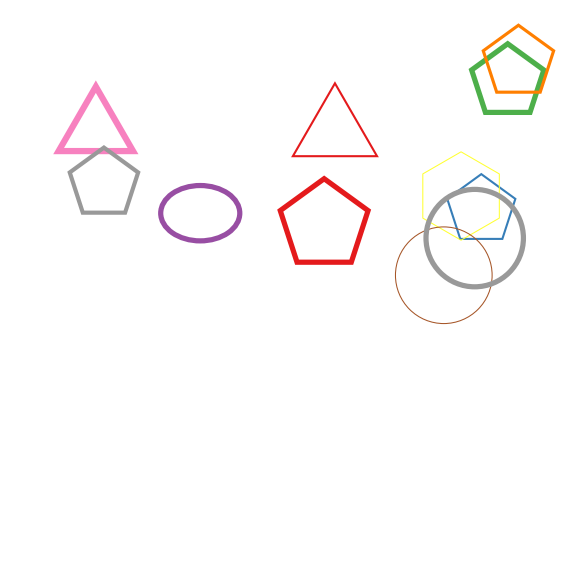[{"shape": "pentagon", "thickness": 2.5, "radius": 0.4, "center": [0.561, 0.61]}, {"shape": "triangle", "thickness": 1, "radius": 0.42, "center": [0.58, 0.771]}, {"shape": "pentagon", "thickness": 1, "radius": 0.31, "center": [0.833, 0.636]}, {"shape": "pentagon", "thickness": 2.5, "radius": 0.33, "center": [0.879, 0.858]}, {"shape": "oval", "thickness": 2.5, "radius": 0.34, "center": [0.347, 0.63]}, {"shape": "pentagon", "thickness": 1.5, "radius": 0.32, "center": [0.898, 0.891]}, {"shape": "hexagon", "thickness": 0.5, "radius": 0.38, "center": [0.798, 0.66]}, {"shape": "circle", "thickness": 0.5, "radius": 0.42, "center": [0.768, 0.523]}, {"shape": "triangle", "thickness": 3, "radius": 0.37, "center": [0.166, 0.775]}, {"shape": "circle", "thickness": 2.5, "radius": 0.42, "center": [0.822, 0.587]}, {"shape": "pentagon", "thickness": 2, "radius": 0.31, "center": [0.18, 0.681]}]